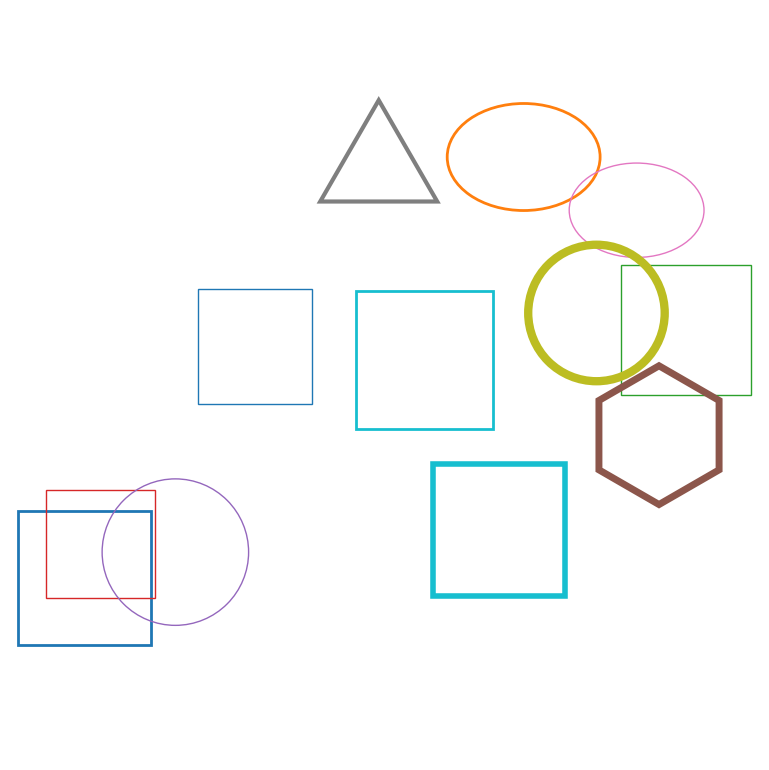[{"shape": "square", "thickness": 0.5, "radius": 0.37, "center": [0.331, 0.55]}, {"shape": "square", "thickness": 1, "radius": 0.43, "center": [0.11, 0.249]}, {"shape": "oval", "thickness": 1, "radius": 0.5, "center": [0.68, 0.796]}, {"shape": "square", "thickness": 0.5, "radius": 0.42, "center": [0.891, 0.572]}, {"shape": "square", "thickness": 0.5, "radius": 0.35, "center": [0.131, 0.294]}, {"shape": "circle", "thickness": 0.5, "radius": 0.48, "center": [0.228, 0.283]}, {"shape": "hexagon", "thickness": 2.5, "radius": 0.45, "center": [0.856, 0.435]}, {"shape": "oval", "thickness": 0.5, "radius": 0.44, "center": [0.827, 0.727]}, {"shape": "triangle", "thickness": 1.5, "radius": 0.44, "center": [0.492, 0.782]}, {"shape": "circle", "thickness": 3, "radius": 0.44, "center": [0.775, 0.594]}, {"shape": "square", "thickness": 1, "radius": 0.45, "center": [0.551, 0.532]}, {"shape": "square", "thickness": 2, "radius": 0.43, "center": [0.648, 0.312]}]